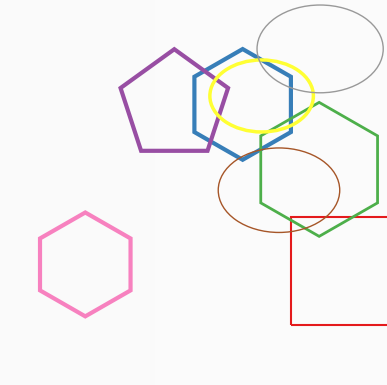[{"shape": "square", "thickness": 1.5, "radius": 0.7, "center": [0.892, 0.296]}, {"shape": "hexagon", "thickness": 3, "radius": 0.72, "center": [0.626, 0.729]}, {"shape": "hexagon", "thickness": 2, "radius": 0.87, "center": [0.824, 0.56]}, {"shape": "pentagon", "thickness": 3, "radius": 0.73, "center": [0.45, 0.726]}, {"shape": "oval", "thickness": 2.5, "radius": 0.67, "center": [0.675, 0.751]}, {"shape": "oval", "thickness": 1, "radius": 0.78, "center": [0.72, 0.506]}, {"shape": "hexagon", "thickness": 3, "radius": 0.67, "center": [0.22, 0.313]}, {"shape": "oval", "thickness": 1, "radius": 0.81, "center": [0.826, 0.873]}]